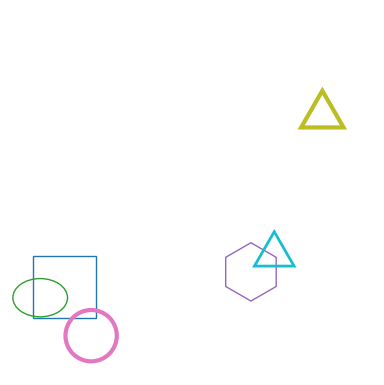[{"shape": "square", "thickness": 1, "radius": 0.41, "center": [0.168, 0.255]}, {"shape": "oval", "thickness": 1, "radius": 0.35, "center": [0.104, 0.227]}, {"shape": "hexagon", "thickness": 1, "radius": 0.38, "center": [0.652, 0.294]}, {"shape": "circle", "thickness": 3, "radius": 0.33, "center": [0.237, 0.128]}, {"shape": "triangle", "thickness": 3, "radius": 0.32, "center": [0.837, 0.701]}, {"shape": "triangle", "thickness": 2, "radius": 0.3, "center": [0.712, 0.339]}]